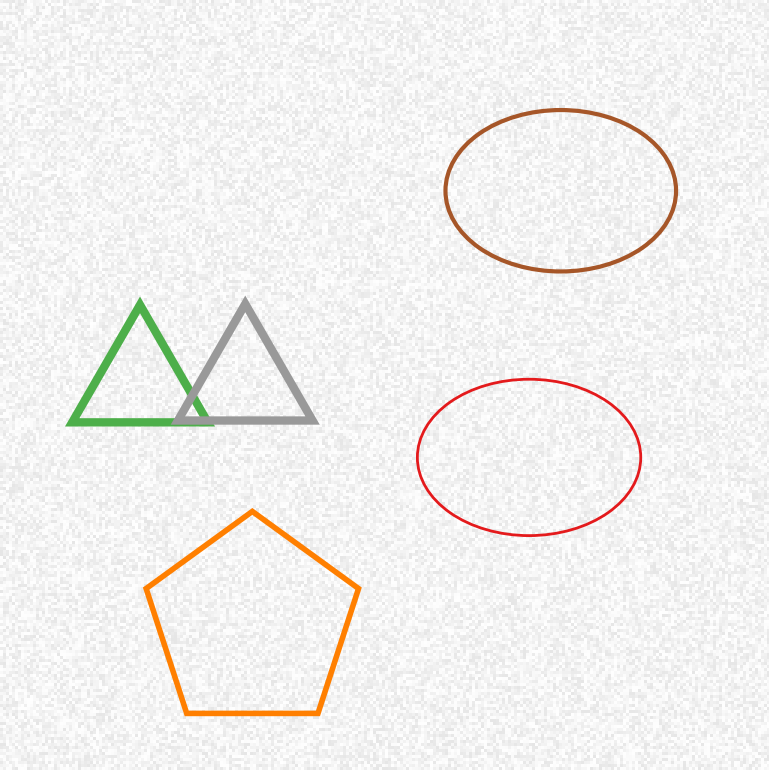[{"shape": "oval", "thickness": 1, "radius": 0.73, "center": [0.687, 0.406]}, {"shape": "triangle", "thickness": 3, "radius": 0.51, "center": [0.182, 0.502]}, {"shape": "pentagon", "thickness": 2, "radius": 0.73, "center": [0.328, 0.191]}, {"shape": "oval", "thickness": 1.5, "radius": 0.75, "center": [0.728, 0.752]}, {"shape": "triangle", "thickness": 3, "radius": 0.5, "center": [0.319, 0.504]}]